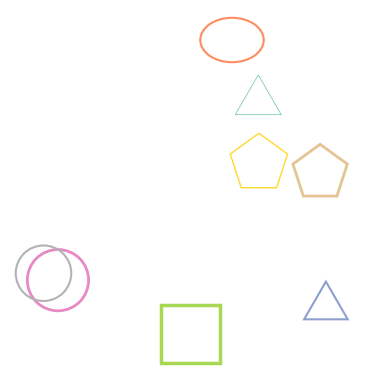[{"shape": "triangle", "thickness": 0.5, "radius": 0.34, "center": [0.671, 0.737]}, {"shape": "oval", "thickness": 1.5, "radius": 0.41, "center": [0.603, 0.896]}, {"shape": "triangle", "thickness": 1.5, "radius": 0.33, "center": [0.847, 0.203]}, {"shape": "circle", "thickness": 2, "radius": 0.4, "center": [0.151, 0.272]}, {"shape": "square", "thickness": 2.5, "radius": 0.38, "center": [0.495, 0.132]}, {"shape": "pentagon", "thickness": 1, "radius": 0.39, "center": [0.673, 0.576]}, {"shape": "pentagon", "thickness": 2, "radius": 0.37, "center": [0.832, 0.551]}, {"shape": "circle", "thickness": 1.5, "radius": 0.36, "center": [0.113, 0.29]}]